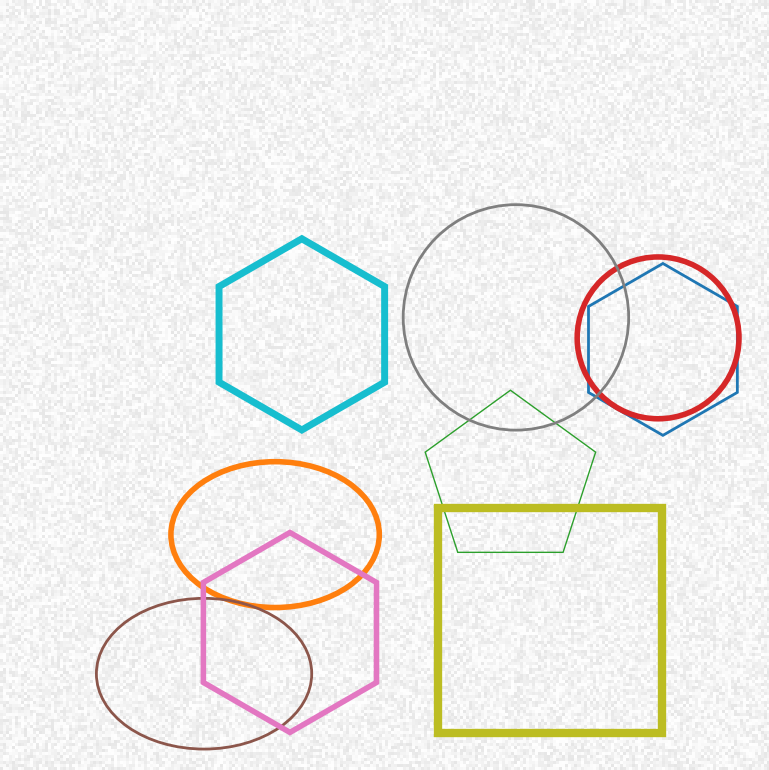[{"shape": "hexagon", "thickness": 1, "radius": 0.56, "center": [0.861, 0.546]}, {"shape": "oval", "thickness": 2, "radius": 0.68, "center": [0.357, 0.306]}, {"shape": "pentagon", "thickness": 0.5, "radius": 0.58, "center": [0.663, 0.377]}, {"shape": "circle", "thickness": 2, "radius": 0.53, "center": [0.855, 0.561]}, {"shape": "oval", "thickness": 1, "radius": 0.7, "center": [0.265, 0.125]}, {"shape": "hexagon", "thickness": 2, "radius": 0.65, "center": [0.377, 0.179]}, {"shape": "circle", "thickness": 1, "radius": 0.73, "center": [0.67, 0.588]}, {"shape": "square", "thickness": 3, "radius": 0.73, "center": [0.714, 0.194]}, {"shape": "hexagon", "thickness": 2.5, "radius": 0.62, "center": [0.392, 0.566]}]